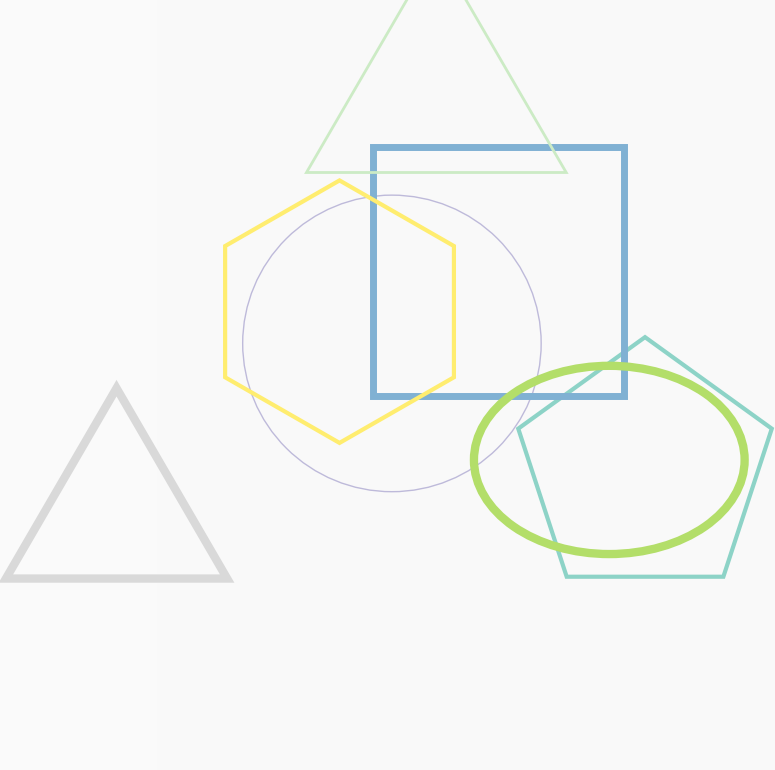[{"shape": "pentagon", "thickness": 1.5, "radius": 0.86, "center": [0.832, 0.39]}, {"shape": "circle", "thickness": 0.5, "radius": 0.96, "center": [0.506, 0.554]}, {"shape": "square", "thickness": 2.5, "radius": 0.81, "center": [0.643, 0.648]}, {"shape": "oval", "thickness": 3, "radius": 0.87, "center": [0.786, 0.403]}, {"shape": "triangle", "thickness": 3, "radius": 0.82, "center": [0.15, 0.331]}, {"shape": "triangle", "thickness": 1, "radius": 0.97, "center": [0.563, 0.873]}, {"shape": "hexagon", "thickness": 1.5, "radius": 0.85, "center": [0.438, 0.595]}]